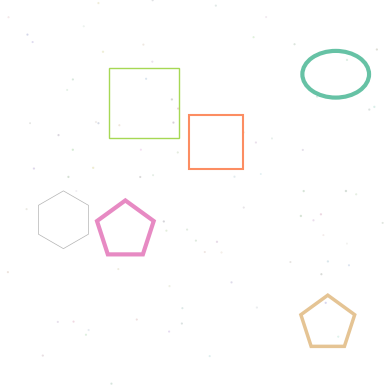[{"shape": "oval", "thickness": 3, "radius": 0.43, "center": [0.872, 0.807]}, {"shape": "square", "thickness": 1.5, "radius": 0.35, "center": [0.561, 0.631]}, {"shape": "pentagon", "thickness": 3, "radius": 0.39, "center": [0.326, 0.402]}, {"shape": "square", "thickness": 1, "radius": 0.45, "center": [0.374, 0.733]}, {"shape": "pentagon", "thickness": 2.5, "radius": 0.37, "center": [0.851, 0.16]}, {"shape": "hexagon", "thickness": 0.5, "radius": 0.38, "center": [0.165, 0.429]}]